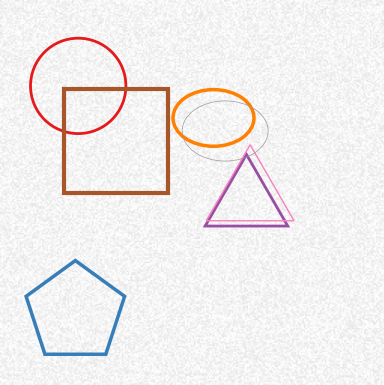[{"shape": "circle", "thickness": 2, "radius": 0.62, "center": [0.203, 0.777]}, {"shape": "pentagon", "thickness": 2.5, "radius": 0.67, "center": [0.196, 0.189]}, {"shape": "triangle", "thickness": 2, "radius": 0.62, "center": [0.64, 0.475]}, {"shape": "oval", "thickness": 2.5, "radius": 0.53, "center": [0.555, 0.694]}, {"shape": "square", "thickness": 3, "radius": 0.67, "center": [0.301, 0.634]}, {"shape": "triangle", "thickness": 1, "radius": 0.66, "center": [0.65, 0.492]}, {"shape": "oval", "thickness": 0.5, "radius": 0.56, "center": [0.585, 0.66]}]